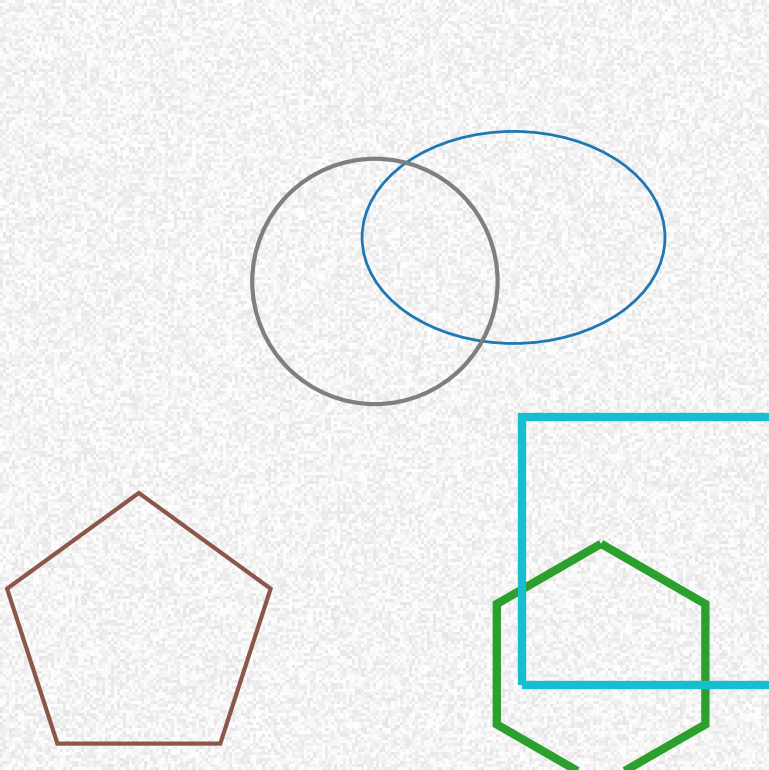[{"shape": "oval", "thickness": 1, "radius": 0.98, "center": [0.667, 0.692]}, {"shape": "hexagon", "thickness": 3, "radius": 0.78, "center": [0.781, 0.137]}, {"shape": "pentagon", "thickness": 1.5, "radius": 0.9, "center": [0.18, 0.18]}, {"shape": "circle", "thickness": 1.5, "radius": 0.8, "center": [0.487, 0.634]}, {"shape": "square", "thickness": 3, "radius": 0.87, "center": [0.852, 0.285]}]